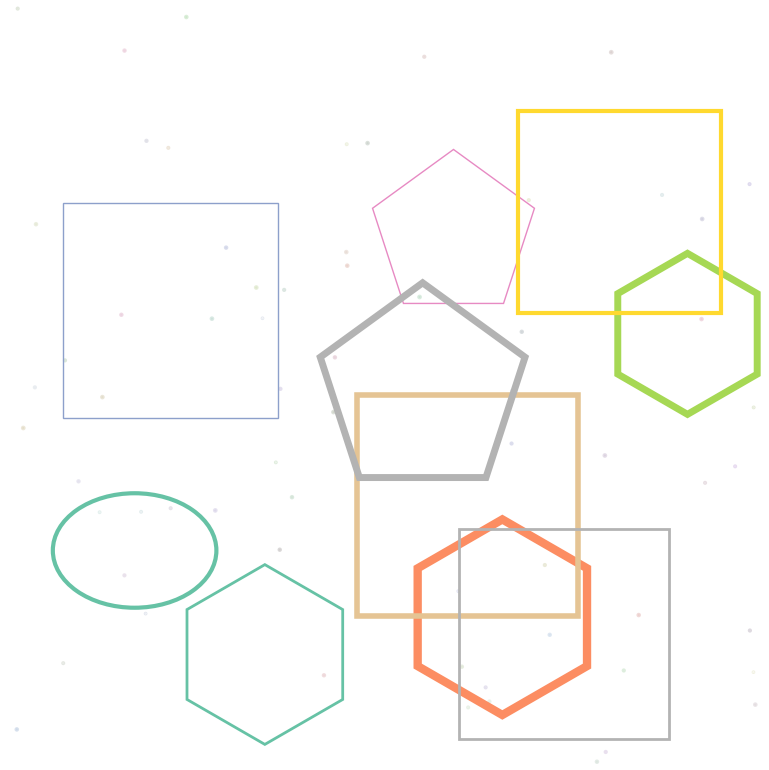[{"shape": "oval", "thickness": 1.5, "radius": 0.53, "center": [0.175, 0.285]}, {"shape": "hexagon", "thickness": 1, "radius": 0.58, "center": [0.344, 0.15]}, {"shape": "hexagon", "thickness": 3, "radius": 0.63, "center": [0.652, 0.198]}, {"shape": "square", "thickness": 0.5, "radius": 0.7, "center": [0.221, 0.597]}, {"shape": "pentagon", "thickness": 0.5, "radius": 0.55, "center": [0.589, 0.695]}, {"shape": "hexagon", "thickness": 2.5, "radius": 0.52, "center": [0.893, 0.566]}, {"shape": "square", "thickness": 1.5, "radius": 0.66, "center": [0.804, 0.725]}, {"shape": "square", "thickness": 2, "radius": 0.72, "center": [0.607, 0.343]}, {"shape": "square", "thickness": 1, "radius": 0.68, "center": [0.733, 0.177]}, {"shape": "pentagon", "thickness": 2.5, "radius": 0.7, "center": [0.549, 0.493]}]